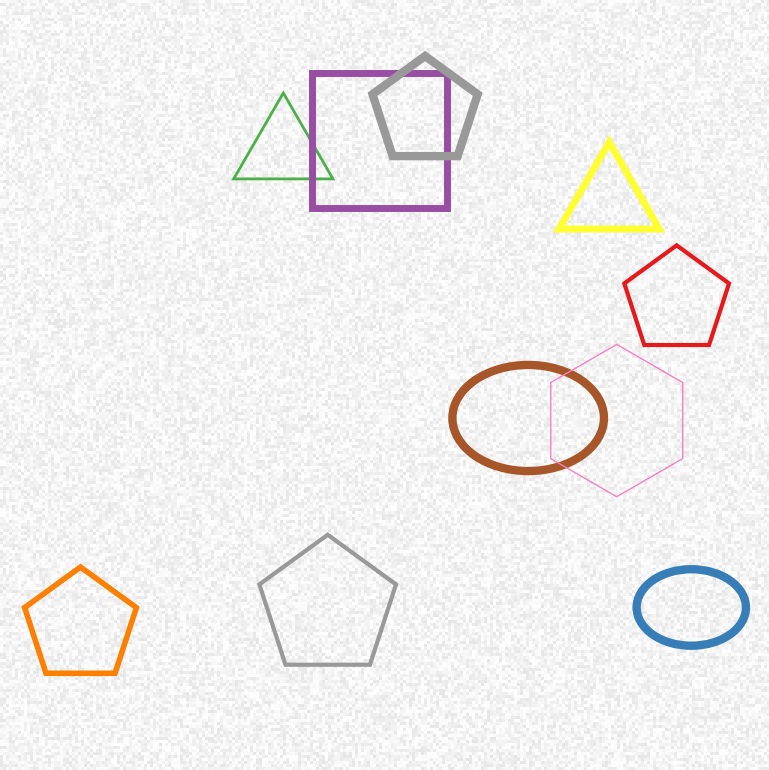[{"shape": "pentagon", "thickness": 1.5, "radius": 0.36, "center": [0.879, 0.61]}, {"shape": "oval", "thickness": 3, "radius": 0.35, "center": [0.898, 0.211]}, {"shape": "triangle", "thickness": 1, "radius": 0.37, "center": [0.368, 0.805]}, {"shape": "square", "thickness": 2.5, "radius": 0.44, "center": [0.492, 0.818]}, {"shape": "pentagon", "thickness": 2, "radius": 0.38, "center": [0.105, 0.187]}, {"shape": "triangle", "thickness": 2.5, "radius": 0.38, "center": [0.791, 0.74]}, {"shape": "oval", "thickness": 3, "radius": 0.49, "center": [0.686, 0.457]}, {"shape": "hexagon", "thickness": 0.5, "radius": 0.49, "center": [0.801, 0.454]}, {"shape": "pentagon", "thickness": 3, "radius": 0.36, "center": [0.552, 0.855]}, {"shape": "pentagon", "thickness": 1.5, "radius": 0.47, "center": [0.426, 0.212]}]